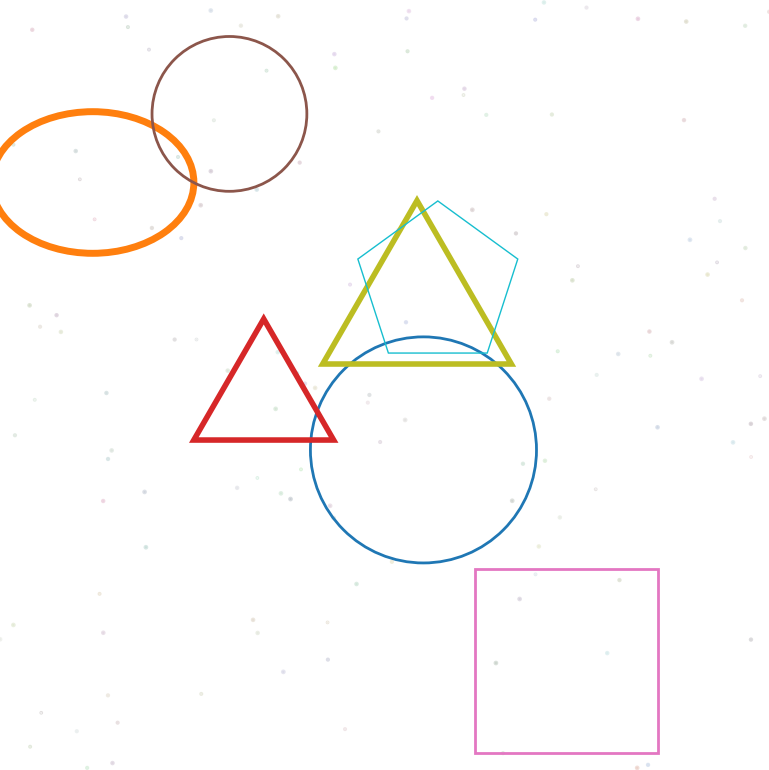[{"shape": "circle", "thickness": 1, "radius": 0.73, "center": [0.55, 0.416]}, {"shape": "oval", "thickness": 2.5, "radius": 0.66, "center": [0.12, 0.763]}, {"shape": "triangle", "thickness": 2, "radius": 0.52, "center": [0.342, 0.481]}, {"shape": "circle", "thickness": 1, "radius": 0.5, "center": [0.298, 0.852]}, {"shape": "square", "thickness": 1, "radius": 0.59, "center": [0.735, 0.142]}, {"shape": "triangle", "thickness": 2, "radius": 0.71, "center": [0.542, 0.598]}, {"shape": "pentagon", "thickness": 0.5, "radius": 0.55, "center": [0.569, 0.63]}]